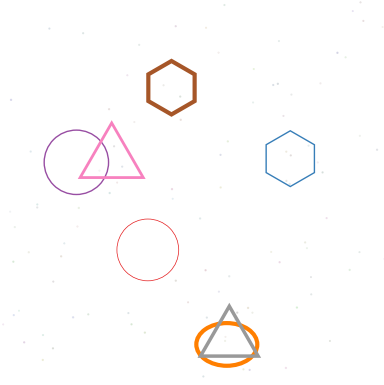[{"shape": "circle", "thickness": 0.5, "radius": 0.4, "center": [0.384, 0.351]}, {"shape": "hexagon", "thickness": 1, "radius": 0.36, "center": [0.754, 0.588]}, {"shape": "circle", "thickness": 1, "radius": 0.42, "center": [0.198, 0.578]}, {"shape": "oval", "thickness": 3, "radius": 0.4, "center": [0.589, 0.105]}, {"shape": "hexagon", "thickness": 3, "radius": 0.35, "center": [0.445, 0.772]}, {"shape": "triangle", "thickness": 2, "radius": 0.47, "center": [0.29, 0.586]}, {"shape": "triangle", "thickness": 2.5, "radius": 0.43, "center": [0.596, 0.118]}]